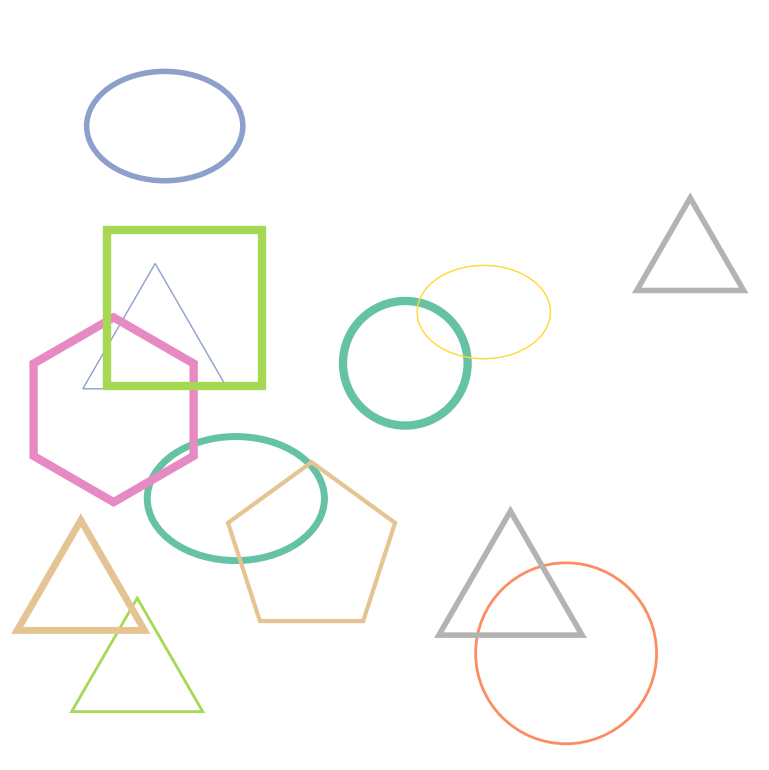[{"shape": "oval", "thickness": 2.5, "radius": 0.58, "center": [0.306, 0.353]}, {"shape": "circle", "thickness": 3, "radius": 0.4, "center": [0.526, 0.528]}, {"shape": "circle", "thickness": 1, "radius": 0.59, "center": [0.735, 0.152]}, {"shape": "oval", "thickness": 2, "radius": 0.51, "center": [0.214, 0.836]}, {"shape": "triangle", "thickness": 0.5, "radius": 0.54, "center": [0.202, 0.549]}, {"shape": "hexagon", "thickness": 3, "radius": 0.6, "center": [0.148, 0.468]}, {"shape": "triangle", "thickness": 1, "radius": 0.49, "center": [0.178, 0.125]}, {"shape": "square", "thickness": 3, "radius": 0.5, "center": [0.24, 0.6]}, {"shape": "oval", "thickness": 0.5, "radius": 0.43, "center": [0.628, 0.595]}, {"shape": "pentagon", "thickness": 1.5, "radius": 0.57, "center": [0.405, 0.286]}, {"shape": "triangle", "thickness": 2.5, "radius": 0.48, "center": [0.105, 0.229]}, {"shape": "triangle", "thickness": 2, "radius": 0.4, "center": [0.896, 0.663]}, {"shape": "triangle", "thickness": 2, "radius": 0.54, "center": [0.663, 0.229]}]